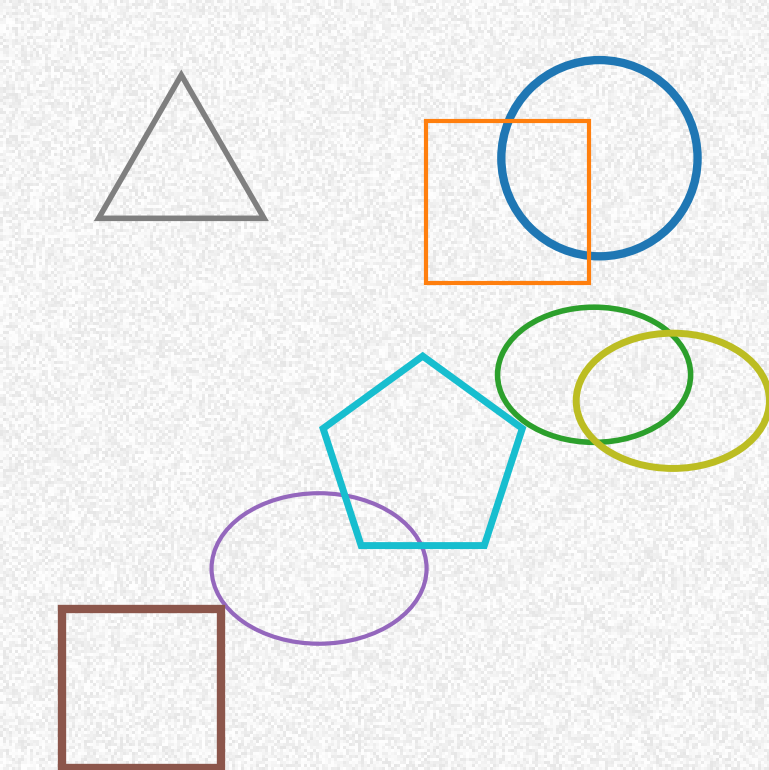[{"shape": "circle", "thickness": 3, "radius": 0.64, "center": [0.779, 0.795]}, {"shape": "square", "thickness": 1.5, "radius": 0.53, "center": [0.659, 0.738]}, {"shape": "oval", "thickness": 2, "radius": 0.63, "center": [0.772, 0.513]}, {"shape": "oval", "thickness": 1.5, "radius": 0.7, "center": [0.414, 0.262]}, {"shape": "square", "thickness": 3, "radius": 0.52, "center": [0.184, 0.106]}, {"shape": "triangle", "thickness": 2, "radius": 0.62, "center": [0.235, 0.778]}, {"shape": "oval", "thickness": 2.5, "radius": 0.63, "center": [0.874, 0.479]}, {"shape": "pentagon", "thickness": 2.5, "radius": 0.68, "center": [0.549, 0.401]}]